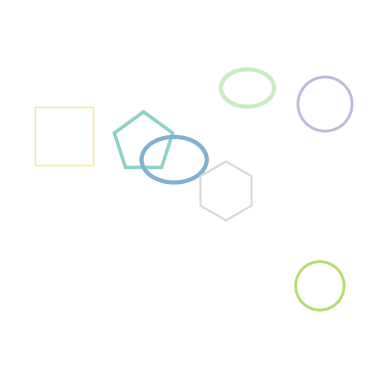[{"shape": "pentagon", "thickness": 2.5, "radius": 0.4, "center": [0.373, 0.63]}, {"shape": "circle", "thickness": 2, "radius": 0.35, "center": [0.844, 0.73]}, {"shape": "oval", "thickness": 3, "radius": 0.42, "center": [0.452, 0.585]}, {"shape": "circle", "thickness": 2, "radius": 0.31, "center": [0.831, 0.258]}, {"shape": "hexagon", "thickness": 1.5, "radius": 0.38, "center": [0.587, 0.504]}, {"shape": "oval", "thickness": 3, "radius": 0.35, "center": [0.643, 0.771]}, {"shape": "square", "thickness": 1, "radius": 0.38, "center": [0.167, 0.646]}]